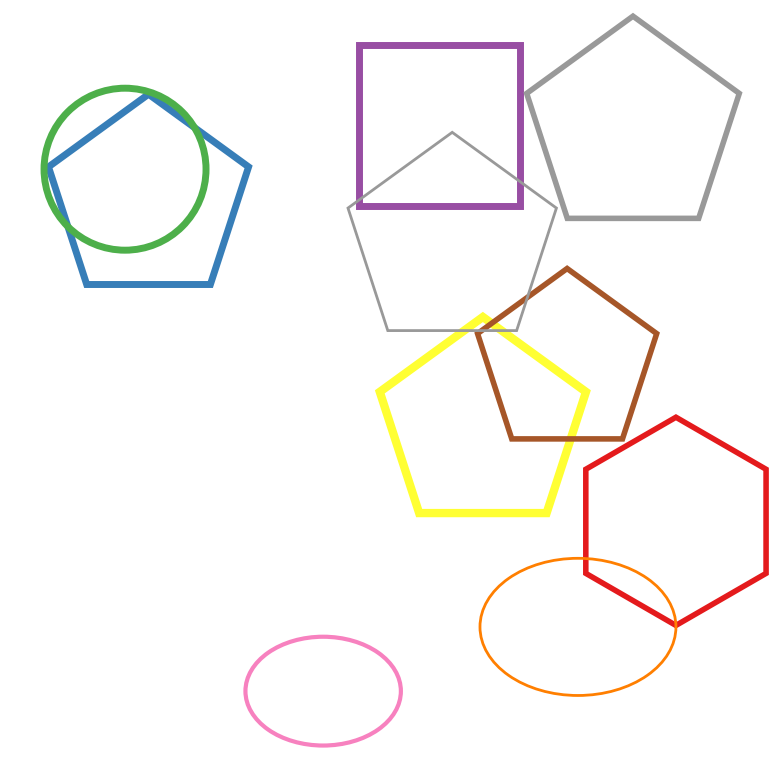[{"shape": "hexagon", "thickness": 2, "radius": 0.68, "center": [0.878, 0.323]}, {"shape": "pentagon", "thickness": 2.5, "radius": 0.68, "center": [0.193, 0.741]}, {"shape": "circle", "thickness": 2.5, "radius": 0.53, "center": [0.162, 0.78]}, {"shape": "square", "thickness": 2.5, "radius": 0.52, "center": [0.571, 0.838]}, {"shape": "oval", "thickness": 1, "radius": 0.64, "center": [0.751, 0.186]}, {"shape": "pentagon", "thickness": 3, "radius": 0.7, "center": [0.627, 0.448]}, {"shape": "pentagon", "thickness": 2, "radius": 0.61, "center": [0.737, 0.529]}, {"shape": "oval", "thickness": 1.5, "radius": 0.5, "center": [0.42, 0.102]}, {"shape": "pentagon", "thickness": 1, "radius": 0.71, "center": [0.587, 0.686]}, {"shape": "pentagon", "thickness": 2, "radius": 0.73, "center": [0.822, 0.834]}]